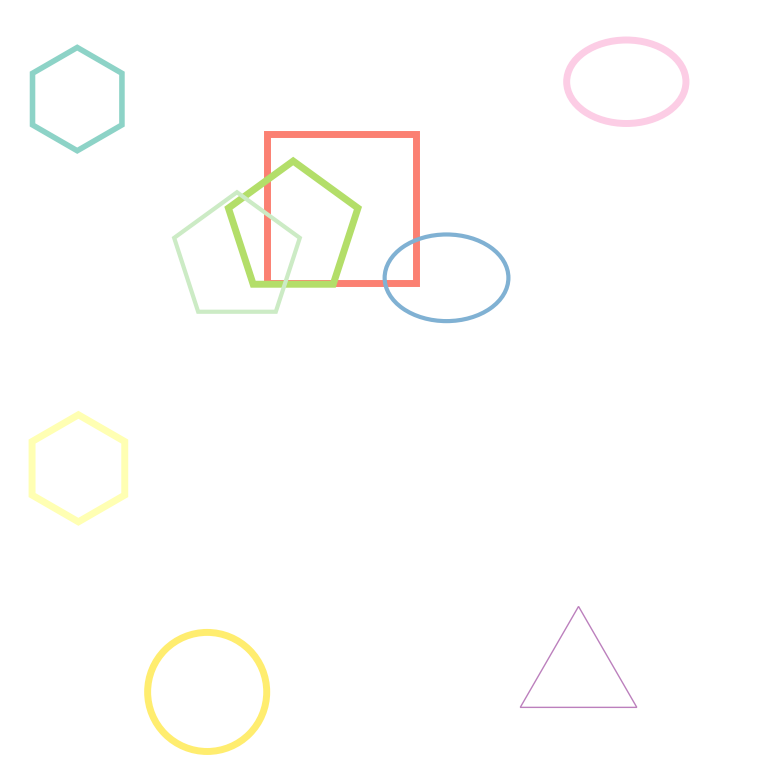[{"shape": "hexagon", "thickness": 2, "radius": 0.34, "center": [0.1, 0.871]}, {"shape": "hexagon", "thickness": 2.5, "radius": 0.35, "center": [0.102, 0.392]}, {"shape": "square", "thickness": 2.5, "radius": 0.48, "center": [0.443, 0.729]}, {"shape": "oval", "thickness": 1.5, "radius": 0.4, "center": [0.58, 0.639]}, {"shape": "pentagon", "thickness": 2.5, "radius": 0.44, "center": [0.381, 0.702]}, {"shape": "oval", "thickness": 2.5, "radius": 0.39, "center": [0.813, 0.894]}, {"shape": "triangle", "thickness": 0.5, "radius": 0.44, "center": [0.751, 0.125]}, {"shape": "pentagon", "thickness": 1.5, "radius": 0.43, "center": [0.308, 0.665]}, {"shape": "circle", "thickness": 2.5, "radius": 0.39, "center": [0.269, 0.101]}]